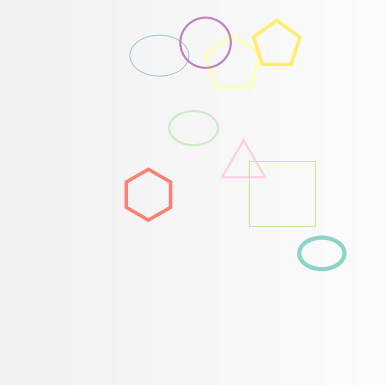[{"shape": "oval", "thickness": 3, "radius": 0.29, "center": [0.831, 0.342]}, {"shape": "pentagon", "thickness": 2, "radius": 0.38, "center": [0.602, 0.835]}, {"shape": "hexagon", "thickness": 2.5, "radius": 0.33, "center": [0.383, 0.494]}, {"shape": "oval", "thickness": 0.5, "radius": 0.38, "center": [0.411, 0.855]}, {"shape": "square", "thickness": 0.5, "radius": 0.43, "center": [0.727, 0.497]}, {"shape": "triangle", "thickness": 1.5, "radius": 0.32, "center": [0.629, 0.572]}, {"shape": "circle", "thickness": 1.5, "radius": 0.33, "center": [0.531, 0.889]}, {"shape": "oval", "thickness": 1.5, "radius": 0.32, "center": [0.5, 0.667]}, {"shape": "pentagon", "thickness": 2.5, "radius": 0.32, "center": [0.714, 0.884]}]